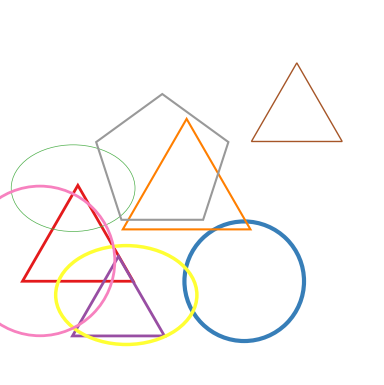[{"shape": "triangle", "thickness": 2, "radius": 0.83, "center": [0.202, 0.353]}, {"shape": "circle", "thickness": 3, "radius": 0.78, "center": [0.634, 0.27]}, {"shape": "oval", "thickness": 0.5, "radius": 0.8, "center": [0.19, 0.511]}, {"shape": "triangle", "thickness": 2, "radius": 0.69, "center": [0.308, 0.196]}, {"shape": "triangle", "thickness": 1.5, "radius": 0.96, "center": [0.485, 0.5]}, {"shape": "oval", "thickness": 2.5, "radius": 0.92, "center": [0.328, 0.234]}, {"shape": "triangle", "thickness": 1, "radius": 0.68, "center": [0.771, 0.701]}, {"shape": "circle", "thickness": 2, "radius": 0.97, "center": [0.104, 0.322]}, {"shape": "pentagon", "thickness": 1.5, "radius": 0.9, "center": [0.421, 0.575]}]